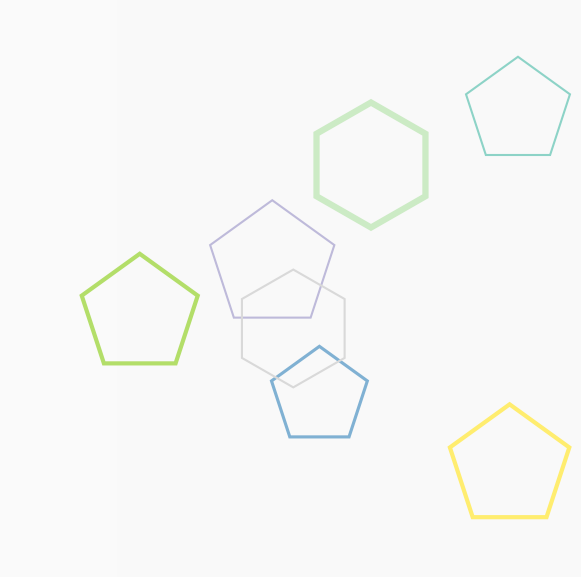[{"shape": "pentagon", "thickness": 1, "radius": 0.47, "center": [0.891, 0.807]}, {"shape": "pentagon", "thickness": 1, "radius": 0.56, "center": [0.468, 0.54]}, {"shape": "pentagon", "thickness": 1.5, "radius": 0.43, "center": [0.55, 0.313]}, {"shape": "pentagon", "thickness": 2, "radius": 0.52, "center": [0.24, 0.455]}, {"shape": "hexagon", "thickness": 1, "radius": 0.51, "center": [0.505, 0.43]}, {"shape": "hexagon", "thickness": 3, "radius": 0.54, "center": [0.638, 0.713]}, {"shape": "pentagon", "thickness": 2, "radius": 0.54, "center": [0.877, 0.191]}]